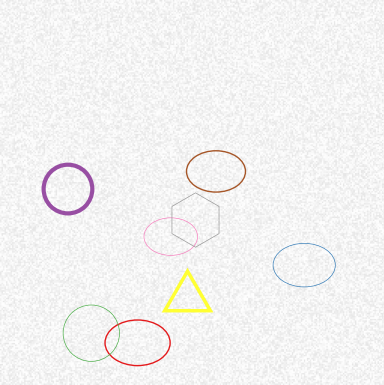[{"shape": "oval", "thickness": 1, "radius": 0.42, "center": [0.357, 0.11]}, {"shape": "oval", "thickness": 0.5, "radius": 0.4, "center": [0.79, 0.311]}, {"shape": "circle", "thickness": 0.5, "radius": 0.37, "center": [0.237, 0.135]}, {"shape": "circle", "thickness": 3, "radius": 0.32, "center": [0.177, 0.509]}, {"shape": "triangle", "thickness": 2.5, "radius": 0.34, "center": [0.487, 0.227]}, {"shape": "oval", "thickness": 1, "radius": 0.38, "center": [0.561, 0.555]}, {"shape": "oval", "thickness": 0.5, "radius": 0.35, "center": [0.444, 0.385]}, {"shape": "hexagon", "thickness": 0.5, "radius": 0.35, "center": [0.508, 0.428]}]